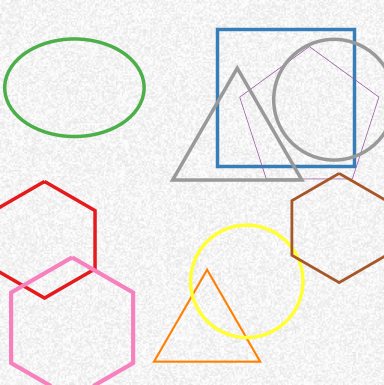[{"shape": "hexagon", "thickness": 2.5, "radius": 0.76, "center": [0.116, 0.377]}, {"shape": "square", "thickness": 2.5, "radius": 0.89, "center": [0.743, 0.747]}, {"shape": "oval", "thickness": 2.5, "radius": 0.91, "center": [0.193, 0.772]}, {"shape": "pentagon", "thickness": 0.5, "radius": 0.95, "center": [0.803, 0.689]}, {"shape": "triangle", "thickness": 1.5, "radius": 0.8, "center": [0.538, 0.14]}, {"shape": "circle", "thickness": 2.5, "radius": 0.73, "center": [0.641, 0.269]}, {"shape": "hexagon", "thickness": 2, "radius": 0.71, "center": [0.881, 0.408]}, {"shape": "hexagon", "thickness": 3, "radius": 0.91, "center": [0.187, 0.149]}, {"shape": "triangle", "thickness": 2.5, "radius": 0.97, "center": [0.616, 0.629]}, {"shape": "circle", "thickness": 2.5, "radius": 0.78, "center": [0.868, 0.741]}]